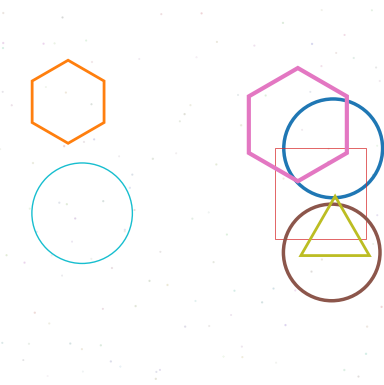[{"shape": "circle", "thickness": 2.5, "radius": 0.64, "center": [0.865, 0.615]}, {"shape": "hexagon", "thickness": 2, "radius": 0.54, "center": [0.177, 0.736]}, {"shape": "square", "thickness": 0.5, "radius": 0.59, "center": [0.832, 0.497]}, {"shape": "circle", "thickness": 2.5, "radius": 0.63, "center": [0.862, 0.344]}, {"shape": "hexagon", "thickness": 3, "radius": 0.73, "center": [0.774, 0.676]}, {"shape": "triangle", "thickness": 2, "radius": 0.51, "center": [0.87, 0.388]}, {"shape": "circle", "thickness": 1, "radius": 0.65, "center": [0.213, 0.446]}]